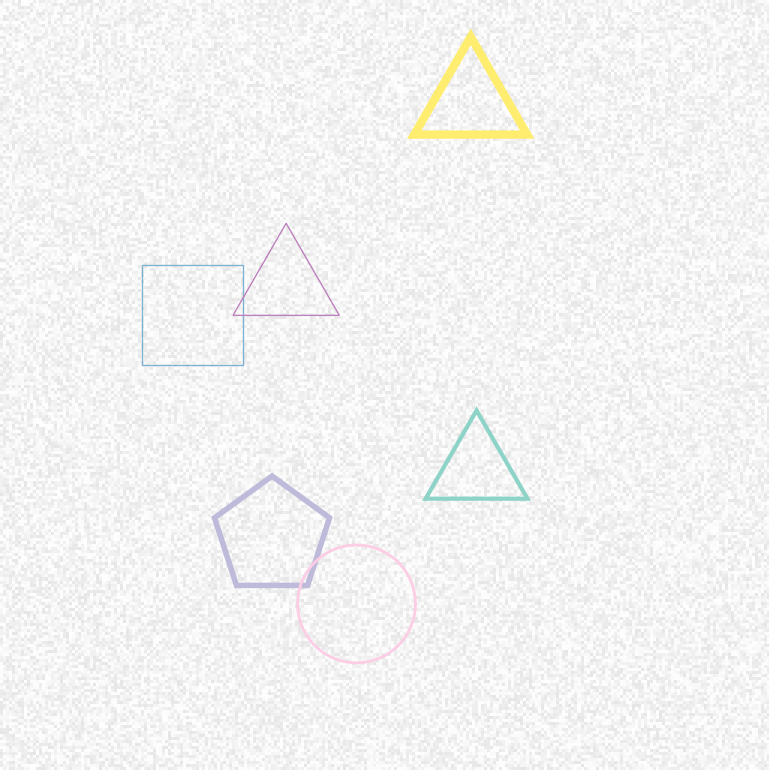[{"shape": "triangle", "thickness": 1.5, "radius": 0.38, "center": [0.619, 0.391]}, {"shape": "pentagon", "thickness": 2, "radius": 0.39, "center": [0.353, 0.303]}, {"shape": "square", "thickness": 0.5, "radius": 0.33, "center": [0.25, 0.591]}, {"shape": "circle", "thickness": 1, "radius": 0.38, "center": [0.463, 0.216]}, {"shape": "triangle", "thickness": 0.5, "radius": 0.4, "center": [0.372, 0.63]}, {"shape": "triangle", "thickness": 3, "radius": 0.42, "center": [0.611, 0.868]}]